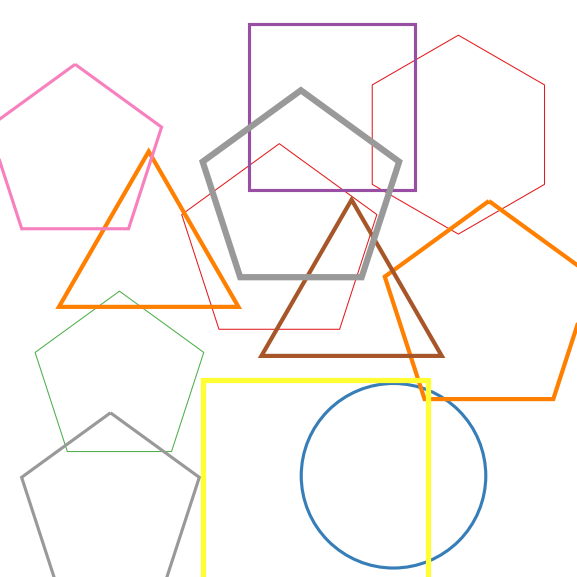[{"shape": "hexagon", "thickness": 0.5, "radius": 0.86, "center": [0.794, 0.766]}, {"shape": "pentagon", "thickness": 0.5, "radius": 0.89, "center": [0.484, 0.573]}, {"shape": "circle", "thickness": 1.5, "radius": 0.8, "center": [0.681, 0.175]}, {"shape": "pentagon", "thickness": 0.5, "radius": 0.77, "center": [0.207, 0.341]}, {"shape": "square", "thickness": 1.5, "radius": 0.72, "center": [0.574, 0.814]}, {"shape": "pentagon", "thickness": 2, "radius": 0.95, "center": [0.847, 0.461]}, {"shape": "triangle", "thickness": 2, "radius": 0.9, "center": [0.257, 0.557]}, {"shape": "square", "thickness": 2.5, "radius": 0.97, "center": [0.546, 0.147]}, {"shape": "triangle", "thickness": 2, "radius": 0.9, "center": [0.609, 0.473]}, {"shape": "pentagon", "thickness": 1.5, "radius": 0.79, "center": [0.13, 0.73]}, {"shape": "pentagon", "thickness": 3, "radius": 0.89, "center": [0.521, 0.664]}, {"shape": "pentagon", "thickness": 1.5, "radius": 0.81, "center": [0.191, 0.123]}]